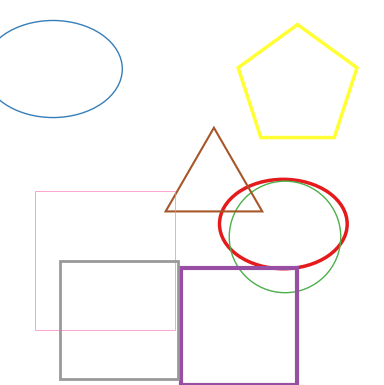[{"shape": "oval", "thickness": 2.5, "radius": 0.83, "center": [0.736, 0.418]}, {"shape": "oval", "thickness": 1, "radius": 0.9, "center": [0.138, 0.821]}, {"shape": "circle", "thickness": 1, "radius": 0.72, "center": [0.74, 0.385]}, {"shape": "square", "thickness": 3, "radius": 0.76, "center": [0.621, 0.152]}, {"shape": "pentagon", "thickness": 2.5, "radius": 0.81, "center": [0.773, 0.774]}, {"shape": "triangle", "thickness": 1.5, "radius": 0.72, "center": [0.556, 0.523]}, {"shape": "square", "thickness": 0.5, "radius": 0.9, "center": [0.272, 0.323]}, {"shape": "square", "thickness": 2, "radius": 0.77, "center": [0.309, 0.169]}]